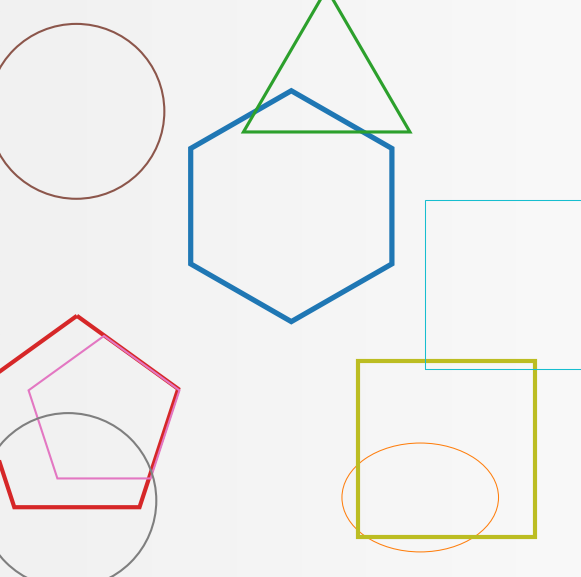[{"shape": "hexagon", "thickness": 2.5, "radius": 1.0, "center": [0.501, 0.642]}, {"shape": "oval", "thickness": 0.5, "radius": 0.67, "center": [0.723, 0.138]}, {"shape": "triangle", "thickness": 1.5, "radius": 0.83, "center": [0.562, 0.853]}, {"shape": "pentagon", "thickness": 2, "radius": 0.92, "center": [0.132, 0.269]}, {"shape": "circle", "thickness": 1, "radius": 0.76, "center": [0.131, 0.806]}, {"shape": "pentagon", "thickness": 1, "radius": 0.68, "center": [0.179, 0.281]}, {"shape": "circle", "thickness": 1, "radius": 0.76, "center": [0.117, 0.132]}, {"shape": "square", "thickness": 2, "radius": 0.76, "center": [0.768, 0.222]}, {"shape": "square", "thickness": 0.5, "radius": 0.73, "center": [0.877, 0.507]}]